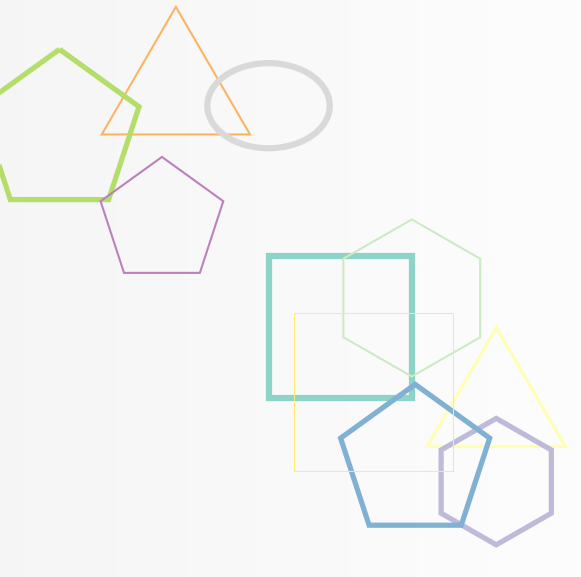[{"shape": "square", "thickness": 3, "radius": 0.62, "center": [0.586, 0.433]}, {"shape": "triangle", "thickness": 1.5, "radius": 0.69, "center": [0.854, 0.295]}, {"shape": "hexagon", "thickness": 2.5, "radius": 0.55, "center": [0.854, 0.165]}, {"shape": "pentagon", "thickness": 2.5, "radius": 0.67, "center": [0.714, 0.199]}, {"shape": "triangle", "thickness": 1, "radius": 0.74, "center": [0.303, 0.84]}, {"shape": "pentagon", "thickness": 2.5, "radius": 0.72, "center": [0.102, 0.77]}, {"shape": "oval", "thickness": 3, "radius": 0.53, "center": [0.462, 0.816]}, {"shape": "pentagon", "thickness": 1, "radius": 0.55, "center": [0.279, 0.616]}, {"shape": "hexagon", "thickness": 1, "radius": 0.68, "center": [0.708, 0.483]}, {"shape": "square", "thickness": 0.5, "radius": 0.68, "center": [0.643, 0.321]}]